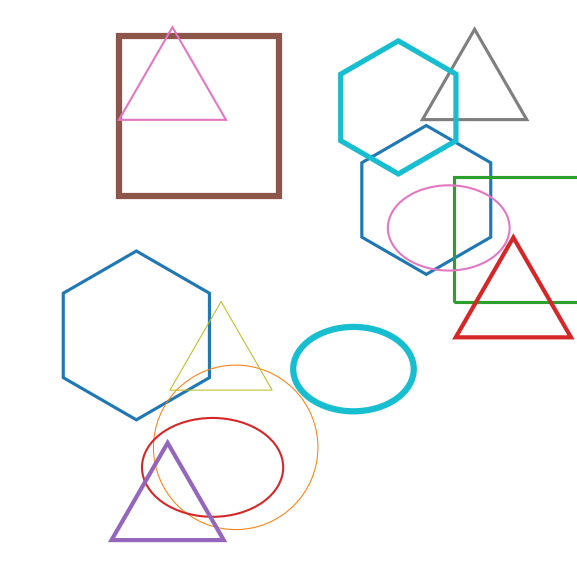[{"shape": "hexagon", "thickness": 1.5, "radius": 0.73, "center": [0.236, 0.418]}, {"shape": "hexagon", "thickness": 1.5, "radius": 0.64, "center": [0.738, 0.653]}, {"shape": "circle", "thickness": 0.5, "radius": 0.71, "center": [0.408, 0.224]}, {"shape": "square", "thickness": 1.5, "radius": 0.54, "center": [0.894, 0.585]}, {"shape": "oval", "thickness": 1, "radius": 0.61, "center": [0.368, 0.19]}, {"shape": "triangle", "thickness": 2, "radius": 0.58, "center": [0.889, 0.473]}, {"shape": "triangle", "thickness": 2, "radius": 0.56, "center": [0.29, 0.12]}, {"shape": "square", "thickness": 3, "radius": 0.69, "center": [0.344, 0.798]}, {"shape": "oval", "thickness": 1, "radius": 0.53, "center": [0.777, 0.604]}, {"shape": "triangle", "thickness": 1, "radius": 0.54, "center": [0.299, 0.845]}, {"shape": "triangle", "thickness": 1.5, "radius": 0.52, "center": [0.822, 0.844]}, {"shape": "triangle", "thickness": 0.5, "radius": 0.51, "center": [0.383, 0.375]}, {"shape": "oval", "thickness": 3, "radius": 0.52, "center": [0.612, 0.36]}, {"shape": "hexagon", "thickness": 2.5, "radius": 0.58, "center": [0.69, 0.813]}]